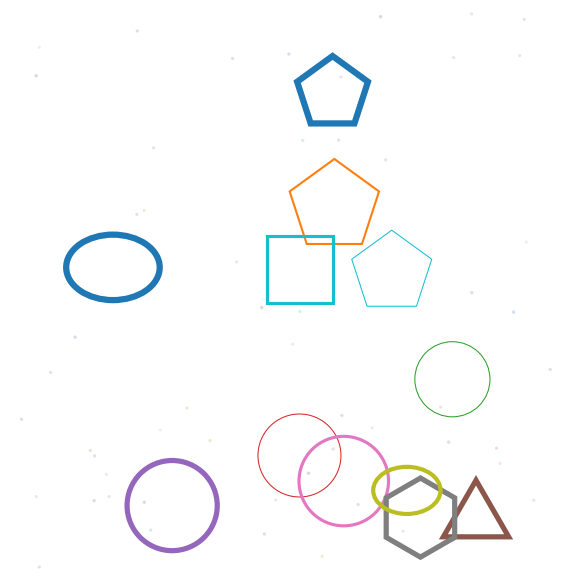[{"shape": "oval", "thickness": 3, "radius": 0.4, "center": [0.196, 0.536]}, {"shape": "pentagon", "thickness": 3, "radius": 0.32, "center": [0.576, 0.838]}, {"shape": "pentagon", "thickness": 1, "radius": 0.41, "center": [0.579, 0.643]}, {"shape": "circle", "thickness": 0.5, "radius": 0.33, "center": [0.783, 0.342]}, {"shape": "circle", "thickness": 0.5, "radius": 0.36, "center": [0.519, 0.21]}, {"shape": "circle", "thickness": 2.5, "radius": 0.39, "center": [0.298, 0.124]}, {"shape": "triangle", "thickness": 2.5, "radius": 0.33, "center": [0.824, 0.102]}, {"shape": "circle", "thickness": 1.5, "radius": 0.39, "center": [0.595, 0.166]}, {"shape": "hexagon", "thickness": 2.5, "radius": 0.34, "center": [0.728, 0.103]}, {"shape": "oval", "thickness": 2, "radius": 0.29, "center": [0.705, 0.15]}, {"shape": "square", "thickness": 1.5, "radius": 0.29, "center": [0.519, 0.532]}, {"shape": "pentagon", "thickness": 0.5, "radius": 0.36, "center": [0.678, 0.528]}]